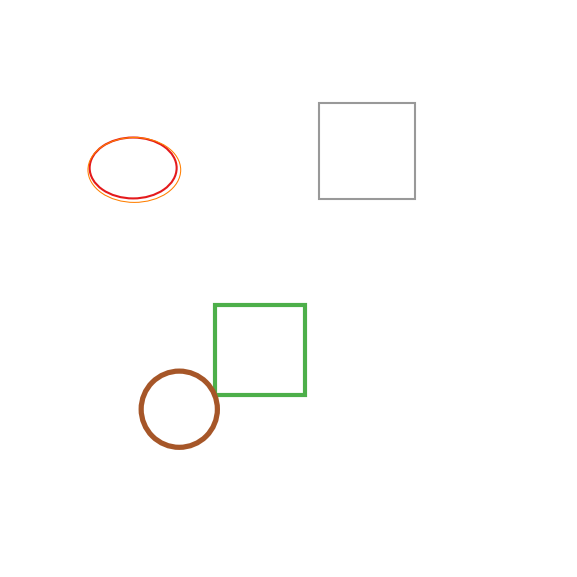[{"shape": "oval", "thickness": 1, "radius": 0.38, "center": [0.231, 0.708]}, {"shape": "square", "thickness": 2, "radius": 0.39, "center": [0.45, 0.393]}, {"shape": "oval", "thickness": 0.5, "radius": 0.4, "center": [0.233, 0.705]}, {"shape": "circle", "thickness": 2.5, "radius": 0.33, "center": [0.31, 0.291]}, {"shape": "square", "thickness": 1, "radius": 0.42, "center": [0.636, 0.737]}]